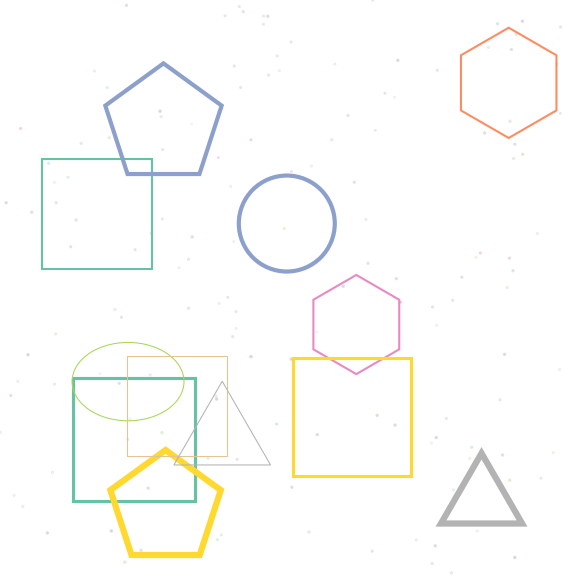[{"shape": "square", "thickness": 1, "radius": 0.48, "center": [0.167, 0.629]}, {"shape": "square", "thickness": 1.5, "radius": 0.53, "center": [0.232, 0.238]}, {"shape": "hexagon", "thickness": 1, "radius": 0.48, "center": [0.881, 0.856]}, {"shape": "pentagon", "thickness": 2, "radius": 0.53, "center": [0.283, 0.783]}, {"shape": "circle", "thickness": 2, "radius": 0.42, "center": [0.497, 0.612]}, {"shape": "hexagon", "thickness": 1, "radius": 0.43, "center": [0.617, 0.437]}, {"shape": "oval", "thickness": 0.5, "radius": 0.48, "center": [0.222, 0.338]}, {"shape": "square", "thickness": 1.5, "radius": 0.51, "center": [0.609, 0.277]}, {"shape": "pentagon", "thickness": 3, "radius": 0.5, "center": [0.287, 0.119]}, {"shape": "square", "thickness": 0.5, "radius": 0.43, "center": [0.306, 0.296]}, {"shape": "triangle", "thickness": 0.5, "radius": 0.48, "center": [0.385, 0.242]}, {"shape": "triangle", "thickness": 3, "radius": 0.41, "center": [0.834, 0.133]}]